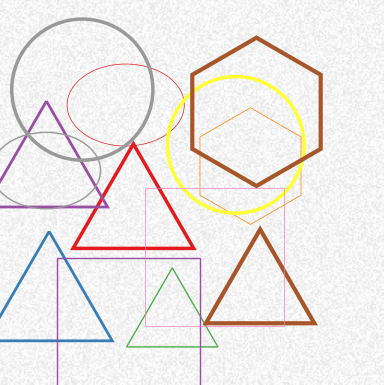[{"shape": "oval", "thickness": 0.5, "radius": 0.76, "center": [0.326, 0.727]}, {"shape": "triangle", "thickness": 2.5, "radius": 0.9, "center": [0.346, 0.445]}, {"shape": "triangle", "thickness": 2, "radius": 0.95, "center": [0.128, 0.21]}, {"shape": "triangle", "thickness": 1, "radius": 0.68, "center": [0.447, 0.167]}, {"shape": "square", "thickness": 1, "radius": 0.93, "center": [0.335, 0.144]}, {"shape": "triangle", "thickness": 2, "radius": 0.92, "center": [0.121, 0.554]}, {"shape": "hexagon", "thickness": 0.5, "radius": 0.76, "center": [0.651, 0.569]}, {"shape": "circle", "thickness": 2.5, "radius": 0.89, "center": [0.613, 0.624]}, {"shape": "hexagon", "thickness": 3, "radius": 0.96, "center": [0.666, 0.709]}, {"shape": "triangle", "thickness": 3, "radius": 0.81, "center": [0.676, 0.242]}, {"shape": "square", "thickness": 0.5, "radius": 0.9, "center": [0.557, 0.332]}, {"shape": "circle", "thickness": 2.5, "radius": 0.92, "center": [0.214, 0.767]}, {"shape": "oval", "thickness": 1, "radius": 0.71, "center": [0.119, 0.557]}]